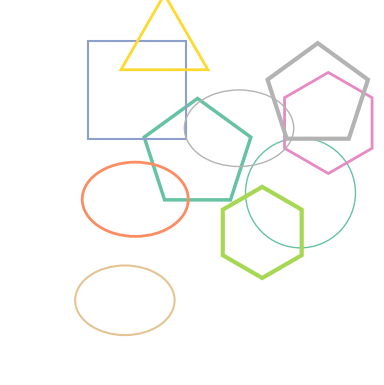[{"shape": "circle", "thickness": 1, "radius": 0.71, "center": [0.78, 0.499]}, {"shape": "pentagon", "thickness": 2.5, "radius": 0.73, "center": [0.513, 0.599]}, {"shape": "oval", "thickness": 2, "radius": 0.69, "center": [0.351, 0.482]}, {"shape": "square", "thickness": 1.5, "radius": 0.64, "center": [0.356, 0.767]}, {"shape": "hexagon", "thickness": 2, "radius": 0.66, "center": [0.853, 0.681]}, {"shape": "hexagon", "thickness": 3, "radius": 0.59, "center": [0.681, 0.396]}, {"shape": "triangle", "thickness": 2, "radius": 0.65, "center": [0.427, 0.884]}, {"shape": "oval", "thickness": 1.5, "radius": 0.65, "center": [0.324, 0.22]}, {"shape": "pentagon", "thickness": 3, "radius": 0.69, "center": [0.825, 0.751]}, {"shape": "oval", "thickness": 1, "radius": 0.71, "center": [0.621, 0.667]}]